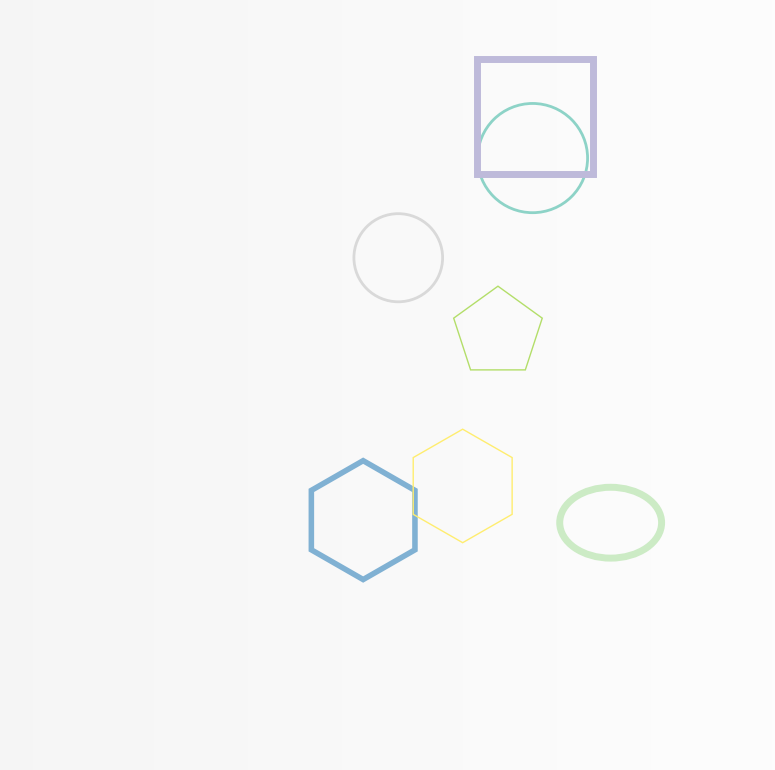[{"shape": "circle", "thickness": 1, "radius": 0.35, "center": [0.687, 0.795]}, {"shape": "square", "thickness": 2.5, "radius": 0.37, "center": [0.69, 0.849]}, {"shape": "hexagon", "thickness": 2, "radius": 0.39, "center": [0.469, 0.325]}, {"shape": "pentagon", "thickness": 0.5, "radius": 0.3, "center": [0.643, 0.568]}, {"shape": "circle", "thickness": 1, "radius": 0.29, "center": [0.514, 0.665]}, {"shape": "oval", "thickness": 2.5, "radius": 0.33, "center": [0.788, 0.321]}, {"shape": "hexagon", "thickness": 0.5, "radius": 0.37, "center": [0.597, 0.369]}]